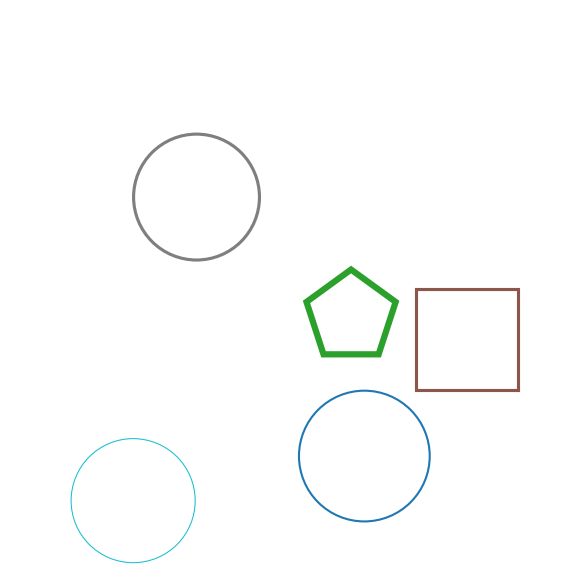[{"shape": "circle", "thickness": 1, "radius": 0.57, "center": [0.631, 0.209]}, {"shape": "pentagon", "thickness": 3, "radius": 0.41, "center": [0.608, 0.451]}, {"shape": "square", "thickness": 1.5, "radius": 0.44, "center": [0.809, 0.411]}, {"shape": "circle", "thickness": 1.5, "radius": 0.54, "center": [0.34, 0.658]}, {"shape": "circle", "thickness": 0.5, "radius": 0.54, "center": [0.231, 0.132]}]